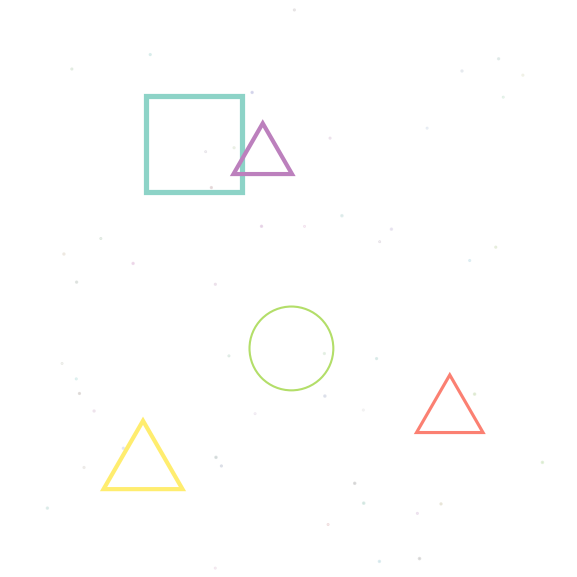[{"shape": "square", "thickness": 2.5, "radius": 0.42, "center": [0.336, 0.75]}, {"shape": "triangle", "thickness": 1.5, "radius": 0.33, "center": [0.779, 0.283]}, {"shape": "circle", "thickness": 1, "radius": 0.36, "center": [0.505, 0.396]}, {"shape": "triangle", "thickness": 2, "radius": 0.29, "center": [0.455, 0.727]}, {"shape": "triangle", "thickness": 2, "radius": 0.39, "center": [0.248, 0.192]}]